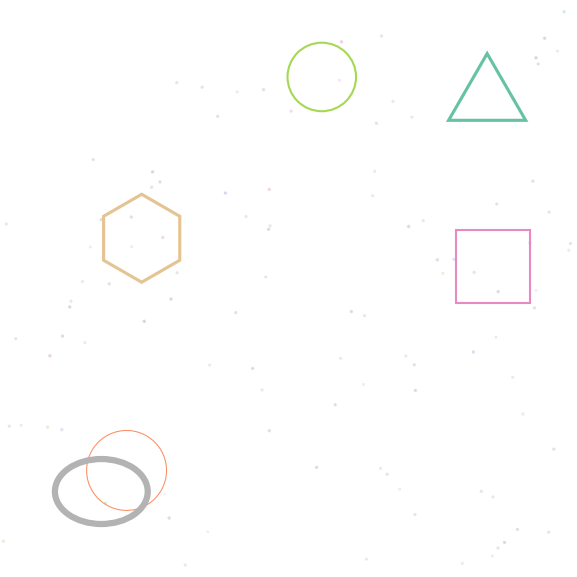[{"shape": "triangle", "thickness": 1.5, "radius": 0.39, "center": [0.844, 0.829]}, {"shape": "circle", "thickness": 0.5, "radius": 0.35, "center": [0.219, 0.185]}, {"shape": "square", "thickness": 1, "radius": 0.32, "center": [0.854, 0.537]}, {"shape": "circle", "thickness": 1, "radius": 0.3, "center": [0.557, 0.866]}, {"shape": "hexagon", "thickness": 1.5, "radius": 0.38, "center": [0.245, 0.587]}, {"shape": "oval", "thickness": 3, "radius": 0.4, "center": [0.175, 0.148]}]